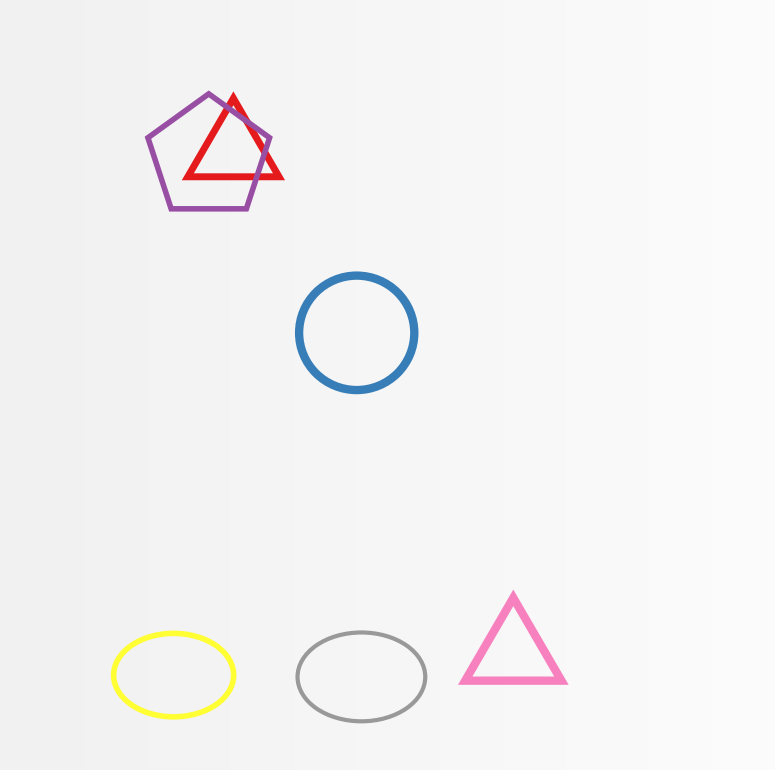[{"shape": "triangle", "thickness": 2.5, "radius": 0.34, "center": [0.301, 0.804]}, {"shape": "circle", "thickness": 3, "radius": 0.37, "center": [0.46, 0.568]}, {"shape": "pentagon", "thickness": 2, "radius": 0.41, "center": [0.269, 0.796]}, {"shape": "oval", "thickness": 2, "radius": 0.39, "center": [0.224, 0.123]}, {"shape": "triangle", "thickness": 3, "radius": 0.36, "center": [0.662, 0.152]}, {"shape": "oval", "thickness": 1.5, "radius": 0.41, "center": [0.466, 0.121]}]